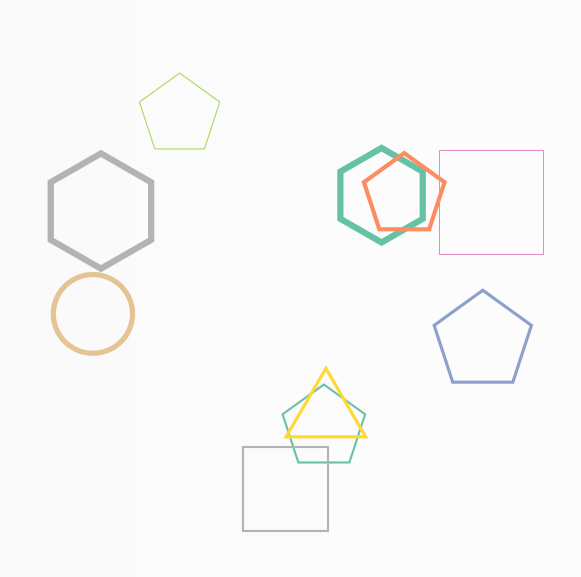[{"shape": "pentagon", "thickness": 1, "radius": 0.37, "center": [0.557, 0.259]}, {"shape": "hexagon", "thickness": 3, "radius": 0.41, "center": [0.656, 0.661]}, {"shape": "pentagon", "thickness": 2, "radius": 0.36, "center": [0.695, 0.661]}, {"shape": "pentagon", "thickness": 1.5, "radius": 0.44, "center": [0.831, 0.409]}, {"shape": "square", "thickness": 0.5, "radius": 0.45, "center": [0.845, 0.649]}, {"shape": "pentagon", "thickness": 0.5, "radius": 0.36, "center": [0.309, 0.8]}, {"shape": "triangle", "thickness": 1.5, "radius": 0.4, "center": [0.561, 0.282]}, {"shape": "circle", "thickness": 2.5, "radius": 0.34, "center": [0.16, 0.456]}, {"shape": "hexagon", "thickness": 3, "radius": 0.5, "center": [0.174, 0.634]}, {"shape": "square", "thickness": 1, "radius": 0.36, "center": [0.491, 0.152]}]